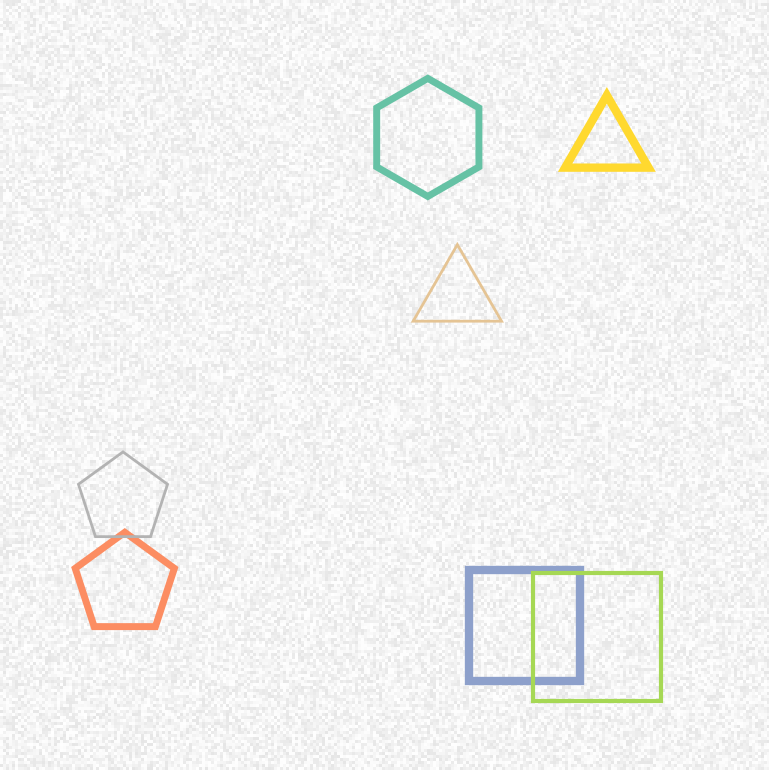[{"shape": "hexagon", "thickness": 2.5, "radius": 0.38, "center": [0.556, 0.822]}, {"shape": "pentagon", "thickness": 2.5, "radius": 0.34, "center": [0.162, 0.241]}, {"shape": "square", "thickness": 3, "radius": 0.36, "center": [0.681, 0.187]}, {"shape": "square", "thickness": 1.5, "radius": 0.41, "center": [0.776, 0.173]}, {"shape": "triangle", "thickness": 3, "radius": 0.31, "center": [0.788, 0.814]}, {"shape": "triangle", "thickness": 1, "radius": 0.33, "center": [0.594, 0.616]}, {"shape": "pentagon", "thickness": 1, "radius": 0.3, "center": [0.16, 0.352]}]